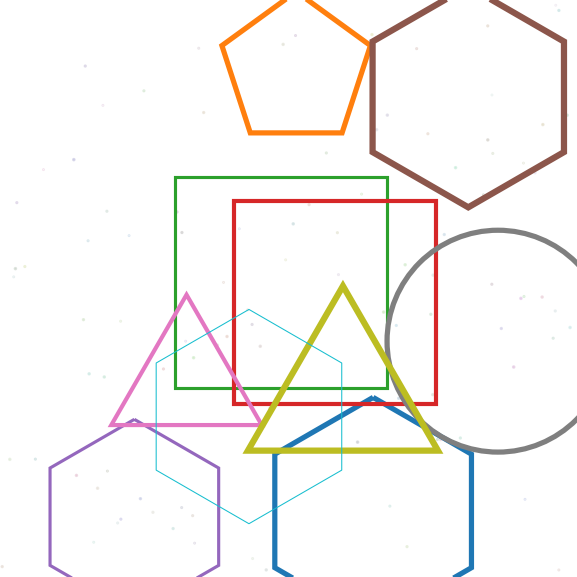[{"shape": "hexagon", "thickness": 2.5, "radius": 0.98, "center": [0.646, 0.114]}, {"shape": "pentagon", "thickness": 2.5, "radius": 0.68, "center": [0.513, 0.878]}, {"shape": "square", "thickness": 1.5, "radius": 0.92, "center": [0.487, 0.51]}, {"shape": "square", "thickness": 2, "radius": 0.88, "center": [0.58, 0.476]}, {"shape": "hexagon", "thickness": 1.5, "radius": 0.84, "center": [0.233, 0.104]}, {"shape": "hexagon", "thickness": 3, "radius": 0.96, "center": [0.811, 0.831]}, {"shape": "triangle", "thickness": 2, "radius": 0.75, "center": [0.323, 0.338]}, {"shape": "circle", "thickness": 2.5, "radius": 0.96, "center": [0.862, 0.408]}, {"shape": "triangle", "thickness": 3, "radius": 0.95, "center": [0.594, 0.314]}, {"shape": "hexagon", "thickness": 0.5, "radius": 0.93, "center": [0.431, 0.278]}]